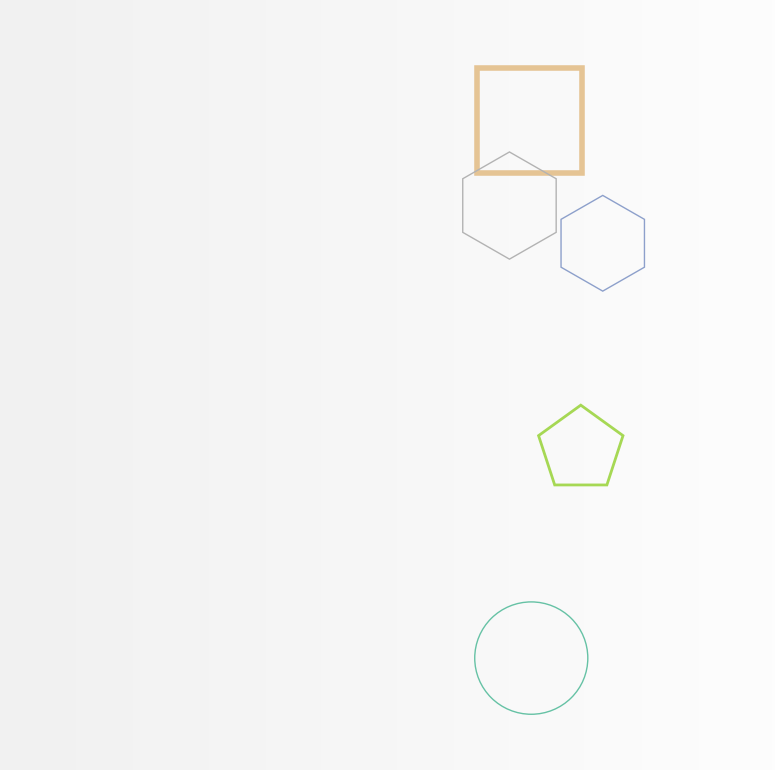[{"shape": "circle", "thickness": 0.5, "radius": 0.36, "center": [0.686, 0.145]}, {"shape": "hexagon", "thickness": 0.5, "radius": 0.31, "center": [0.778, 0.684]}, {"shape": "pentagon", "thickness": 1, "radius": 0.29, "center": [0.749, 0.417]}, {"shape": "square", "thickness": 2, "radius": 0.34, "center": [0.683, 0.843]}, {"shape": "hexagon", "thickness": 0.5, "radius": 0.35, "center": [0.657, 0.733]}]